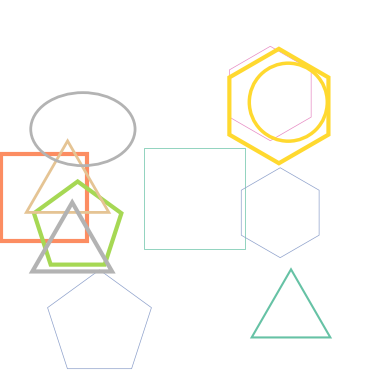[{"shape": "square", "thickness": 0.5, "radius": 0.65, "center": [0.505, 0.485]}, {"shape": "triangle", "thickness": 1.5, "radius": 0.59, "center": [0.756, 0.182]}, {"shape": "square", "thickness": 3, "radius": 0.56, "center": [0.114, 0.487]}, {"shape": "hexagon", "thickness": 0.5, "radius": 0.58, "center": [0.728, 0.448]}, {"shape": "pentagon", "thickness": 0.5, "radius": 0.71, "center": [0.258, 0.157]}, {"shape": "hexagon", "thickness": 0.5, "radius": 0.61, "center": [0.702, 0.757]}, {"shape": "pentagon", "thickness": 3, "radius": 0.6, "center": [0.202, 0.409]}, {"shape": "hexagon", "thickness": 3, "radius": 0.74, "center": [0.724, 0.725]}, {"shape": "circle", "thickness": 2.5, "radius": 0.51, "center": [0.749, 0.735]}, {"shape": "triangle", "thickness": 2, "radius": 0.62, "center": [0.176, 0.51]}, {"shape": "triangle", "thickness": 3, "radius": 0.6, "center": [0.188, 0.355]}, {"shape": "oval", "thickness": 2, "radius": 0.68, "center": [0.215, 0.665]}]